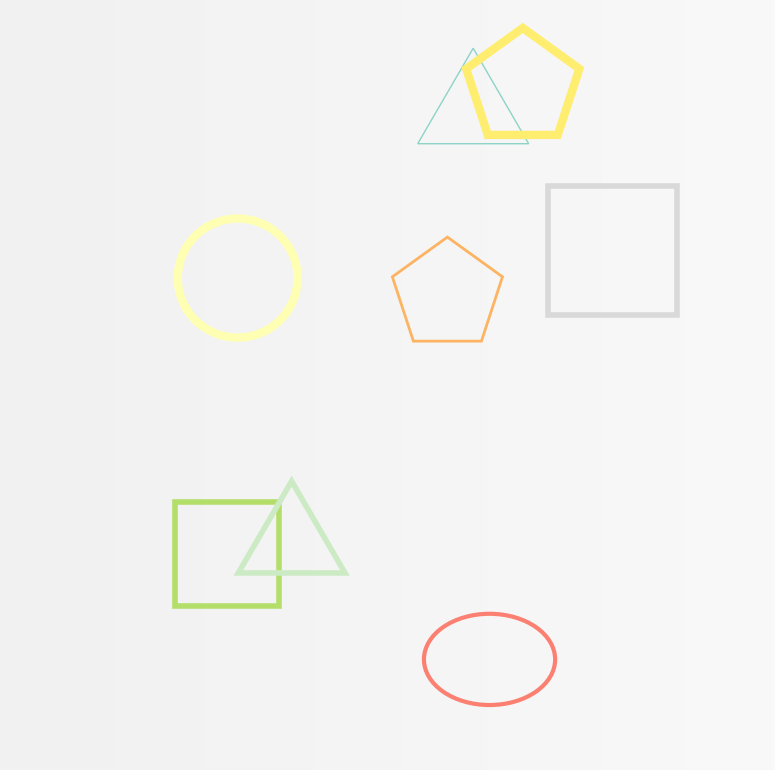[{"shape": "triangle", "thickness": 0.5, "radius": 0.41, "center": [0.611, 0.855]}, {"shape": "circle", "thickness": 3, "radius": 0.39, "center": [0.307, 0.639]}, {"shape": "oval", "thickness": 1.5, "radius": 0.42, "center": [0.632, 0.144]}, {"shape": "pentagon", "thickness": 1, "radius": 0.37, "center": [0.577, 0.617]}, {"shape": "square", "thickness": 2, "radius": 0.34, "center": [0.293, 0.281]}, {"shape": "square", "thickness": 2, "radius": 0.42, "center": [0.79, 0.675]}, {"shape": "triangle", "thickness": 2, "radius": 0.4, "center": [0.376, 0.296]}, {"shape": "pentagon", "thickness": 3, "radius": 0.38, "center": [0.675, 0.887]}]